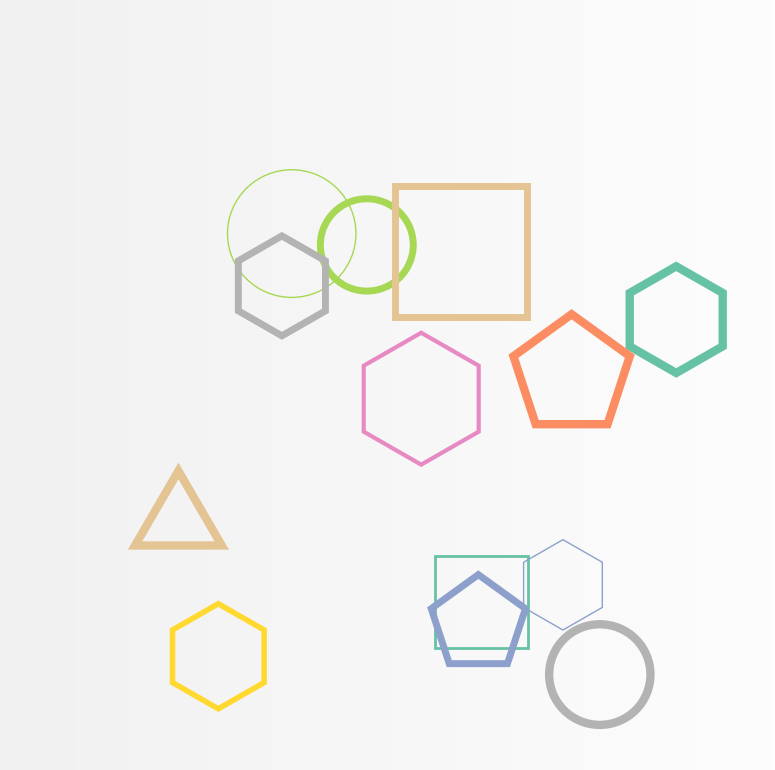[{"shape": "square", "thickness": 1, "radius": 0.3, "center": [0.621, 0.219]}, {"shape": "hexagon", "thickness": 3, "radius": 0.35, "center": [0.873, 0.585]}, {"shape": "pentagon", "thickness": 3, "radius": 0.39, "center": [0.738, 0.513]}, {"shape": "pentagon", "thickness": 2.5, "radius": 0.32, "center": [0.617, 0.19]}, {"shape": "hexagon", "thickness": 0.5, "radius": 0.29, "center": [0.726, 0.24]}, {"shape": "hexagon", "thickness": 1.5, "radius": 0.43, "center": [0.543, 0.482]}, {"shape": "circle", "thickness": 0.5, "radius": 0.41, "center": [0.376, 0.697]}, {"shape": "circle", "thickness": 2.5, "radius": 0.3, "center": [0.473, 0.682]}, {"shape": "hexagon", "thickness": 2, "radius": 0.34, "center": [0.282, 0.148]}, {"shape": "square", "thickness": 2.5, "radius": 0.43, "center": [0.594, 0.674]}, {"shape": "triangle", "thickness": 3, "radius": 0.32, "center": [0.23, 0.324]}, {"shape": "hexagon", "thickness": 2.5, "radius": 0.32, "center": [0.364, 0.629]}, {"shape": "circle", "thickness": 3, "radius": 0.33, "center": [0.774, 0.124]}]